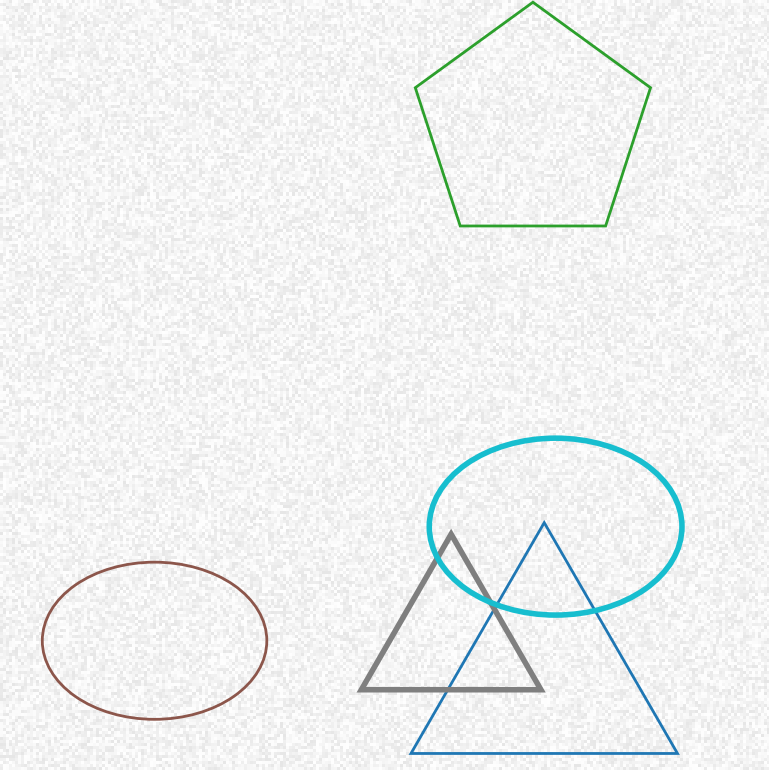[{"shape": "triangle", "thickness": 1, "radius": 1.0, "center": [0.707, 0.121]}, {"shape": "pentagon", "thickness": 1, "radius": 0.8, "center": [0.692, 0.836]}, {"shape": "oval", "thickness": 1, "radius": 0.73, "center": [0.201, 0.168]}, {"shape": "triangle", "thickness": 2, "radius": 0.67, "center": [0.586, 0.172]}, {"shape": "oval", "thickness": 2, "radius": 0.82, "center": [0.722, 0.316]}]